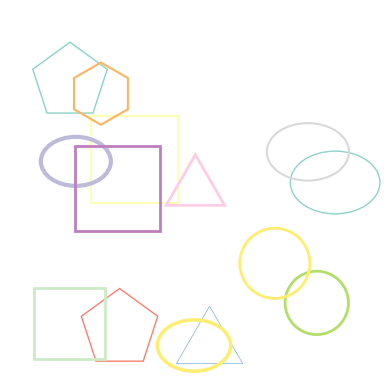[{"shape": "pentagon", "thickness": 1, "radius": 0.51, "center": [0.182, 0.789]}, {"shape": "oval", "thickness": 1, "radius": 0.58, "center": [0.87, 0.526]}, {"shape": "square", "thickness": 1.5, "radius": 0.56, "center": [0.35, 0.585]}, {"shape": "oval", "thickness": 3, "radius": 0.45, "center": [0.197, 0.581]}, {"shape": "pentagon", "thickness": 1, "radius": 0.52, "center": [0.311, 0.146]}, {"shape": "triangle", "thickness": 0.5, "radius": 0.5, "center": [0.544, 0.105]}, {"shape": "hexagon", "thickness": 1.5, "radius": 0.4, "center": [0.262, 0.757]}, {"shape": "circle", "thickness": 2, "radius": 0.41, "center": [0.823, 0.213]}, {"shape": "triangle", "thickness": 2, "radius": 0.44, "center": [0.508, 0.511]}, {"shape": "oval", "thickness": 1.5, "radius": 0.53, "center": [0.8, 0.606]}, {"shape": "square", "thickness": 2, "radius": 0.55, "center": [0.305, 0.509]}, {"shape": "square", "thickness": 2, "radius": 0.46, "center": [0.18, 0.159]}, {"shape": "circle", "thickness": 2, "radius": 0.46, "center": [0.714, 0.316]}, {"shape": "oval", "thickness": 2.5, "radius": 0.48, "center": [0.504, 0.103]}]